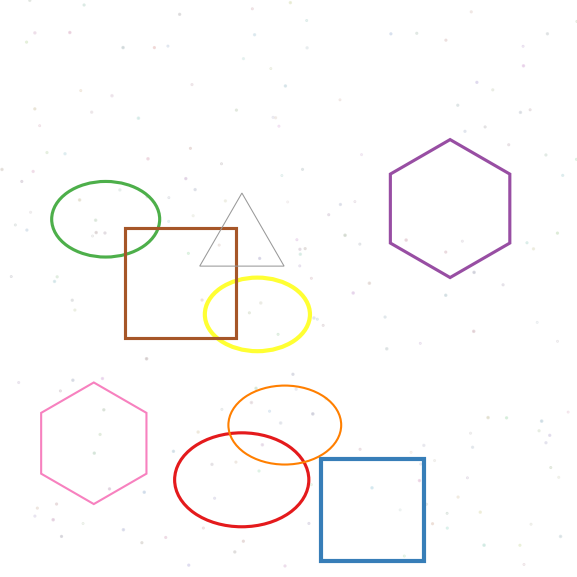[{"shape": "oval", "thickness": 1.5, "radius": 0.58, "center": [0.419, 0.168]}, {"shape": "square", "thickness": 2, "radius": 0.44, "center": [0.645, 0.116]}, {"shape": "oval", "thickness": 1.5, "radius": 0.47, "center": [0.183, 0.62]}, {"shape": "hexagon", "thickness": 1.5, "radius": 0.6, "center": [0.779, 0.638]}, {"shape": "oval", "thickness": 1, "radius": 0.49, "center": [0.493, 0.263]}, {"shape": "oval", "thickness": 2, "radius": 0.46, "center": [0.446, 0.455]}, {"shape": "square", "thickness": 1.5, "radius": 0.48, "center": [0.313, 0.509]}, {"shape": "hexagon", "thickness": 1, "radius": 0.53, "center": [0.162, 0.232]}, {"shape": "triangle", "thickness": 0.5, "radius": 0.42, "center": [0.419, 0.581]}]